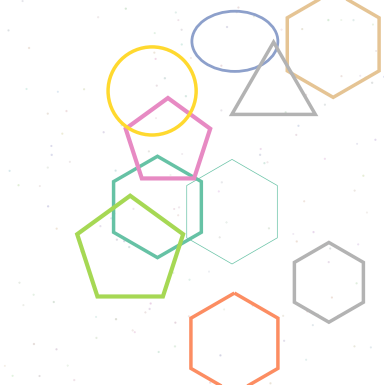[{"shape": "hexagon", "thickness": 2.5, "radius": 0.66, "center": [0.409, 0.462]}, {"shape": "hexagon", "thickness": 0.5, "radius": 0.68, "center": [0.603, 0.45]}, {"shape": "hexagon", "thickness": 2.5, "radius": 0.65, "center": [0.609, 0.108]}, {"shape": "oval", "thickness": 2, "radius": 0.56, "center": [0.61, 0.893]}, {"shape": "pentagon", "thickness": 3, "radius": 0.58, "center": [0.436, 0.63]}, {"shape": "pentagon", "thickness": 3, "radius": 0.72, "center": [0.338, 0.347]}, {"shape": "circle", "thickness": 2.5, "radius": 0.57, "center": [0.395, 0.764]}, {"shape": "hexagon", "thickness": 2.5, "radius": 0.69, "center": [0.865, 0.885]}, {"shape": "hexagon", "thickness": 2.5, "radius": 0.52, "center": [0.854, 0.267]}, {"shape": "triangle", "thickness": 2.5, "radius": 0.63, "center": [0.711, 0.765]}]